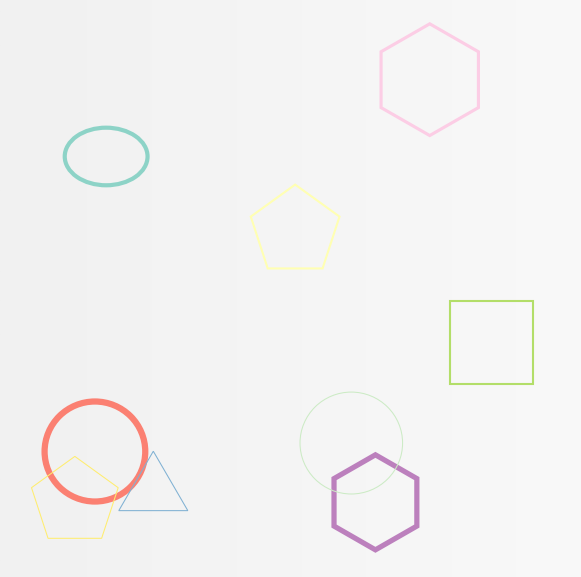[{"shape": "oval", "thickness": 2, "radius": 0.36, "center": [0.183, 0.728]}, {"shape": "pentagon", "thickness": 1, "radius": 0.4, "center": [0.508, 0.599]}, {"shape": "circle", "thickness": 3, "radius": 0.43, "center": [0.163, 0.217]}, {"shape": "triangle", "thickness": 0.5, "radius": 0.34, "center": [0.264, 0.149]}, {"shape": "square", "thickness": 1, "radius": 0.36, "center": [0.846, 0.406]}, {"shape": "hexagon", "thickness": 1.5, "radius": 0.48, "center": [0.739, 0.861]}, {"shape": "hexagon", "thickness": 2.5, "radius": 0.41, "center": [0.646, 0.129]}, {"shape": "circle", "thickness": 0.5, "radius": 0.44, "center": [0.604, 0.232]}, {"shape": "pentagon", "thickness": 0.5, "radius": 0.39, "center": [0.129, 0.13]}]